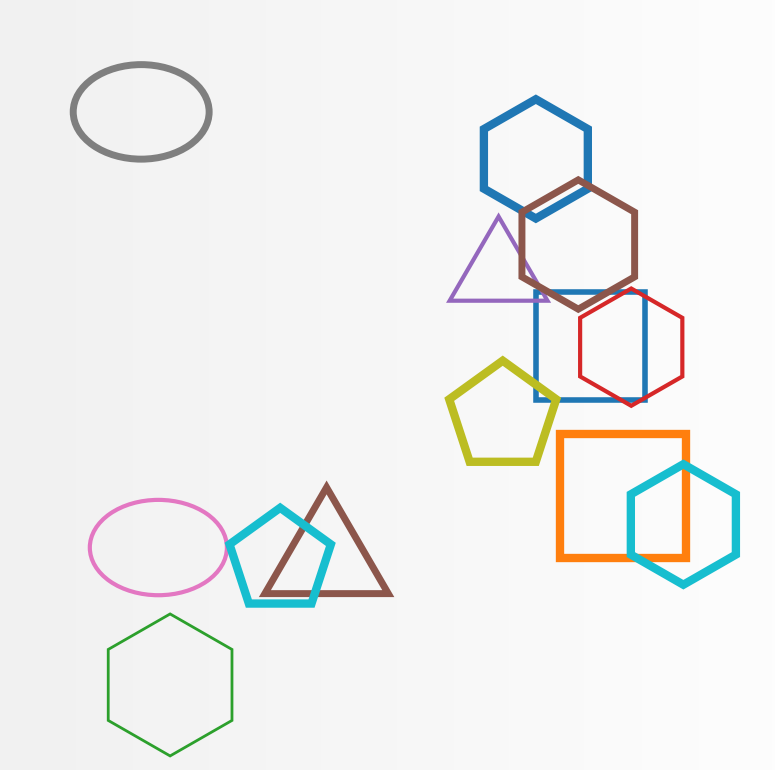[{"shape": "square", "thickness": 2, "radius": 0.35, "center": [0.762, 0.55]}, {"shape": "hexagon", "thickness": 3, "radius": 0.39, "center": [0.691, 0.794]}, {"shape": "square", "thickness": 3, "radius": 0.4, "center": [0.804, 0.356]}, {"shape": "hexagon", "thickness": 1, "radius": 0.46, "center": [0.219, 0.11]}, {"shape": "hexagon", "thickness": 1.5, "radius": 0.38, "center": [0.814, 0.549]}, {"shape": "triangle", "thickness": 1.5, "radius": 0.36, "center": [0.643, 0.646]}, {"shape": "triangle", "thickness": 2.5, "radius": 0.46, "center": [0.421, 0.275]}, {"shape": "hexagon", "thickness": 2.5, "radius": 0.42, "center": [0.746, 0.682]}, {"shape": "oval", "thickness": 1.5, "radius": 0.44, "center": [0.204, 0.289]}, {"shape": "oval", "thickness": 2.5, "radius": 0.44, "center": [0.182, 0.855]}, {"shape": "pentagon", "thickness": 3, "radius": 0.36, "center": [0.649, 0.459]}, {"shape": "hexagon", "thickness": 3, "radius": 0.39, "center": [0.882, 0.319]}, {"shape": "pentagon", "thickness": 3, "radius": 0.34, "center": [0.362, 0.272]}]